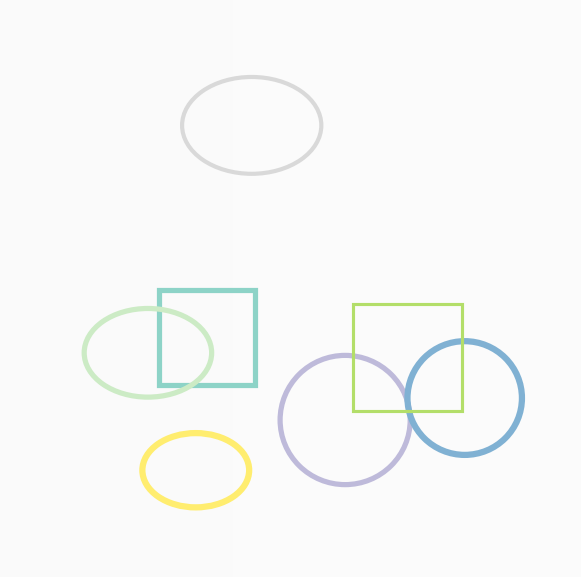[{"shape": "square", "thickness": 2.5, "radius": 0.41, "center": [0.356, 0.415]}, {"shape": "circle", "thickness": 2.5, "radius": 0.56, "center": [0.594, 0.272]}, {"shape": "circle", "thickness": 3, "radius": 0.49, "center": [0.8, 0.31]}, {"shape": "square", "thickness": 1.5, "radius": 0.47, "center": [0.701, 0.38]}, {"shape": "oval", "thickness": 2, "radius": 0.6, "center": [0.433, 0.782]}, {"shape": "oval", "thickness": 2.5, "radius": 0.55, "center": [0.254, 0.388]}, {"shape": "oval", "thickness": 3, "radius": 0.46, "center": [0.337, 0.185]}]